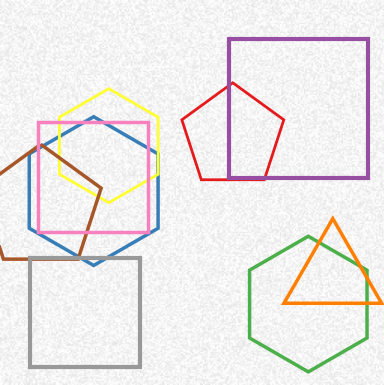[{"shape": "pentagon", "thickness": 2, "radius": 0.7, "center": [0.605, 0.646]}, {"shape": "hexagon", "thickness": 2.5, "radius": 0.97, "center": [0.243, 0.504]}, {"shape": "hexagon", "thickness": 2.5, "radius": 0.88, "center": [0.801, 0.21]}, {"shape": "square", "thickness": 3, "radius": 0.9, "center": [0.776, 0.719]}, {"shape": "triangle", "thickness": 2.5, "radius": 0.73, "center": [0.864, 0.286]}, {"shape": "hexagon", "thickness": 2, "radius": 0.74, "center": [0.283, 0.622]}, {"shape": "pentagon", "thickness": 2.5, "radius": 0.82, "center": [0.106, 0.46]}, {"shape": "square", "thickness": 2.5, "radius": 0.71, "center": [0.243, 0.539]}, {"shape": "square", "thickness": 3, "radius": 0.71, "center": [0.221, 0.189]}]